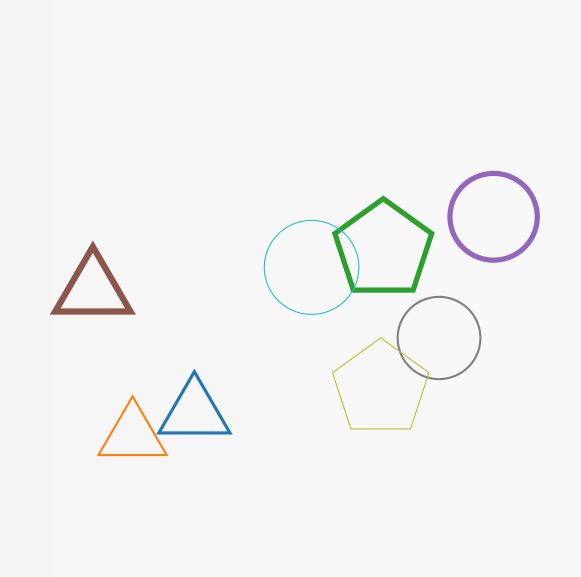[{"shape": "triangle", "thickness": 1.5, "radius": 0.35, "center": [0.334, 0.285]}, {"shape": "triangle", "thickness": 1, "radius": 0.34, "center": [0.228, 0.245]}, {"shape": "pentagon", "thickness": 2.5, "radius": 0.44, "center": [0.659, 0.568]}, {"shape": "circle", "thickness": 2.5, "radius": 0.38, "center": [0.849, 0.624]}, {"shape": "triangle", "thickness": 3, "radius": 0.37, "center": [0.16, 0.497]}, {"shape": "circle", "thickness": 1, "radius": 0.36, "center": [0.755, 0.414]}, {"shape": "pentagon", "thickness": 0.5, "radius": 0.44, "center": [0.655, 0.327]}, {"shape": "circle", "thickness": 0.5, "radius": 0.41, "center": [0.536, 0.536]}]